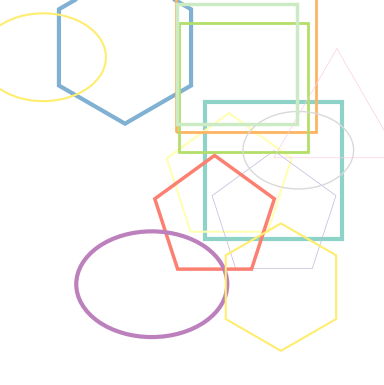[{"shape": "square", "thickness": 3, "radius": 0.89, "center": [0.71, 0.558]}, {"shape": "pentagon", "thickness": 1.5, "radius": 0.85, "center": [0.595, 0.536]}, {"shape": "pentagon", "thickness": 0.5, "radius": 0.85, "center": [0.712, 0.439]}, {"shape": "pentagon", "thickness": 2.5, "radius": 0.82, "center": [0.557, 0.433]}, {"shape": "hexagon", "thickness": 3, "radius": 0.99, "center": [0.325, 0.877]}, {"shape": "square", "thickness": 2, "radius": 0.91, "center": [0.64, 0.837]}, {"shape": "square", "thickness": 2, "radius": 0.84, "center": [0.633, 0.772]}, {"shape": "triangle", "thickness": 0.5, "radius": 0.95, "center": [0.875, 0.685]}, {"shape": "oval", "thickness": 1, "radius": 0.72, "center": [0.775, 0.61]}, {"shape": "oval", "thickness": 3, "radius": 0.98, "center": [0.394, 0.262]}, {"shape": "square", "thickness": 2.5, "radius": 0.77, "center": [0.615, 0.834]}, {"shape": "hexagon", "thickness": 1.5, "radius": 0.83, "center": [0.73, 0.254]}, {"shape": "oval", "thickness": 1.5, "radius": 0.81, "center": [0.112, 0.851]}]